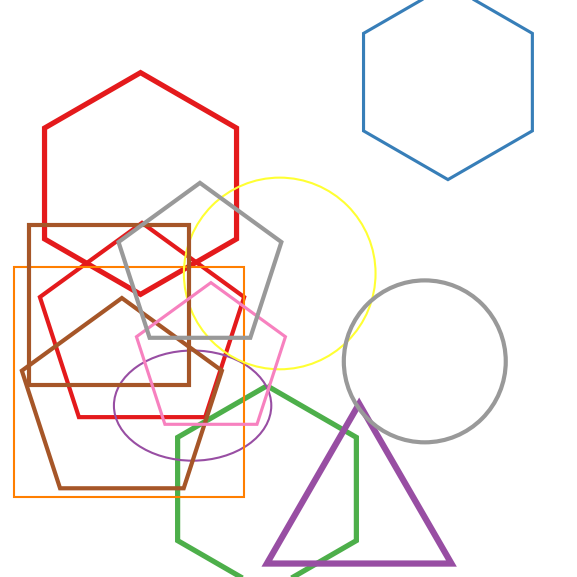[{"shape": "hexagon", "thickness": 2.5, "radius": 0.96, "center": [0.243, 0.681]}, {"shape": "pentagon", "thickness": 2, "radius": 0.93, "center": [0.246, 0.427]}, {"shape": "hexagon", "thickness": 1.5, "radius": 0.84, "center": [0.776, 0.857]}, {"shape": "hexagon", "thickness": 2.5, "radius": 0.89, "center": [0.462, 0.152]}, {"shape": "oval", "thickness": 1, "radius": 0.68, "center": [0.334, 0.297]}, {"shape": "triangle", "thickness": 3, "radius": 0.92, "center": [0.622, 0.116]}, {"shape": "square", "thickness": 1, "radius": 1.0, "center": [0.224, 0.338]}, {"shape": "circle", "thickness": 1, "radius": 0.83, "center": [0.484, 0.526]}, {"shape": "square", "thickness": 2, "radius": 0.69, "center": [0.189, 0.471]}, {"shape": "pentagon", "thickness": 2, "radius": 0.91, "center": [0.211, 0.301]}, {"shape": "pentagon", "thickness": 1.5, "radius": 0.68, "center": [0.365, 0.374]}, {"shape": "circle", "thickness": 2, "radius": 0.7, "center": [0.736, 0.373]}, {"shape": "pentagon", "thickness": 2, "radius": 0.74, "center": [0.346, 0.534]}]